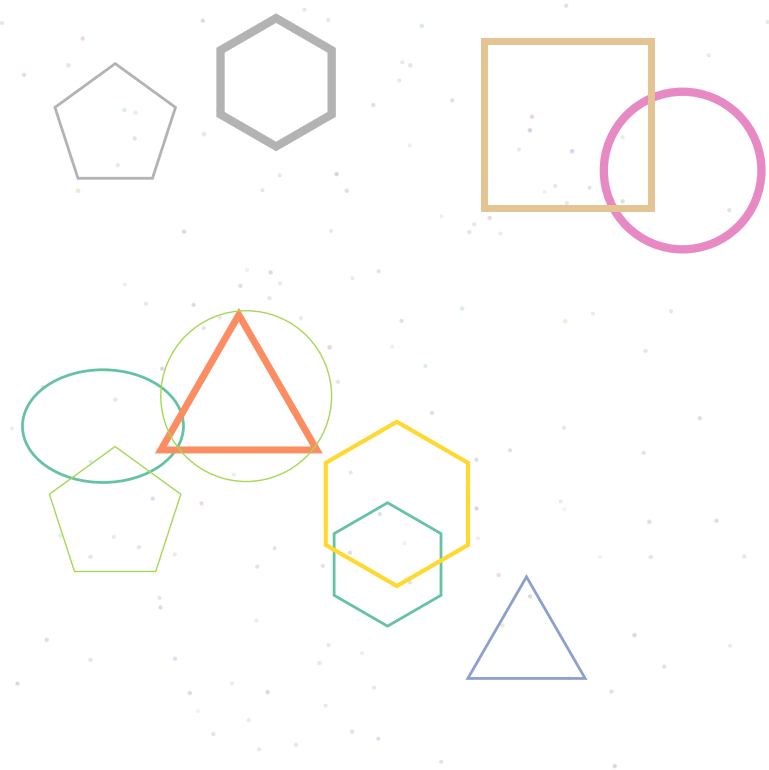[{"shape": "oval", "thickness": 1, "radius": 0.52, "center": [0.134, 0.447]}, {"shape": "hexagon", "thickness": 1, "radius": 0.4, "center": [0.503, 0.267]}, {"shape": "triangle", "thickness": 2.5, "radius": 0.58, "center": [0.31, 0.474]}, {"shape": "triangle", "thickness": 1, "radius": 0.44, "center": [0.684, 0.163]}, {"shape": "circle", "thickness": 3, "radius": 0.51, "center": [0.887, 0.779]}, {"shape": "pentagon", "thickness": 0.5, "radius": 0.45, "center": [0.149, 0.33]}, {"shape": "circle", "thickness": 0.5, "radius": 0.55, "center": [0.32, 0.486]}, {"shape": "hexagon", "thickness": 1.5, "radius": 0.53, "center": [0.515, 0.346]}, {"shape": "square", "thickness": 2.5, "radius": 0.54, "center": [0.738, 0.838]}, {"shape": "pentagon", "thickness": 1, "radius": 0.41, "center": [0.15, 0.835]}, {"shape": "hexagon", "thickness": 3, "radius": 0.42, "center": [0.359, 0.893]}]